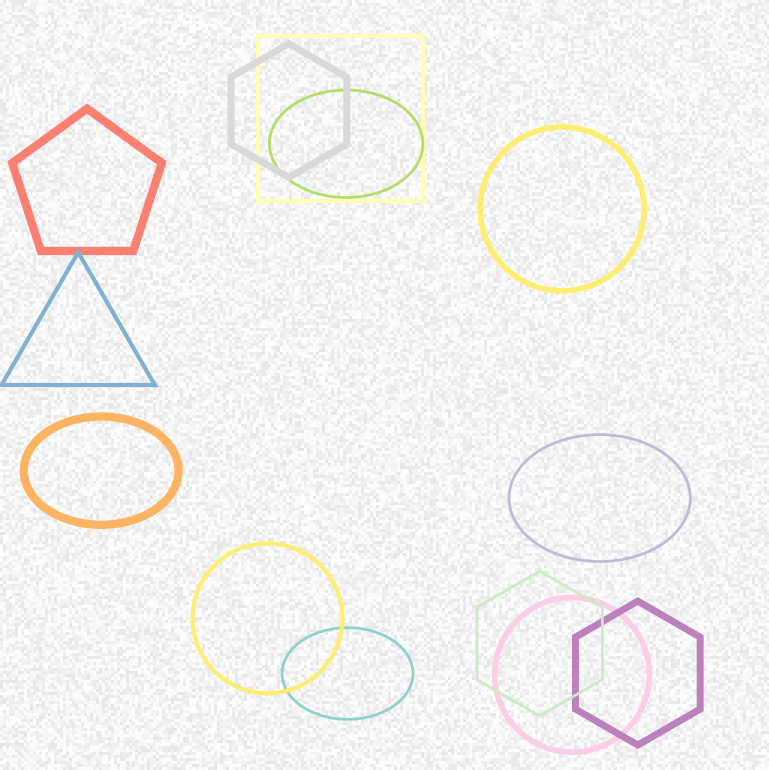[{"shape": "oval", "thickness": 1, "radius": 0.42, "center": [0.451, 0.125]}, {"shape": "square", "thickness": 1.5, "radius": 0.54, "center": [0.442, 0.847]}, {"shape": "oval", "thickness": 1, "radius": 0.59, "center": [0.779, 0.353]}, {"shape": "pentagon", "thickness": 3, "radius": 0.51, "center": [0.113, 0.757]}, {"shape": "triangle", "thickness": 1.5, "radius": 0.57, "center": [0.102, 0.557]}, {"shape": "oval", "thickness": 3, "radius": 0.5, "center": [0.131, 0.389]}, {"shape": "oval", "thickness": 1, "radius": 0.5, "center": [0.45, 0.813]}, {"shape": "circle", "thickness": 2, "radius": 0.5, "center": [0.743, 0.124]}, {"shape": "hexagon", "thickness": 2.5, "radius": 0.43, "center": [0.375, 0.856]}, {"shape": "hexagon", "thickness": 2.5, "radius": 0.47, "center": [0.828, 0.126]}, {"shape": "hexagon", "thickness": 1, "radius": 0.47, "center": [0.701, 0.164]}, {"shape": "circle", "thickness": 2, "radius": 0.53, "center": [0.73, 0.729]}, {"shape": "circle", "thickness": 1.5, "radius": 0.49, "center": [0.347, 0.197]}]